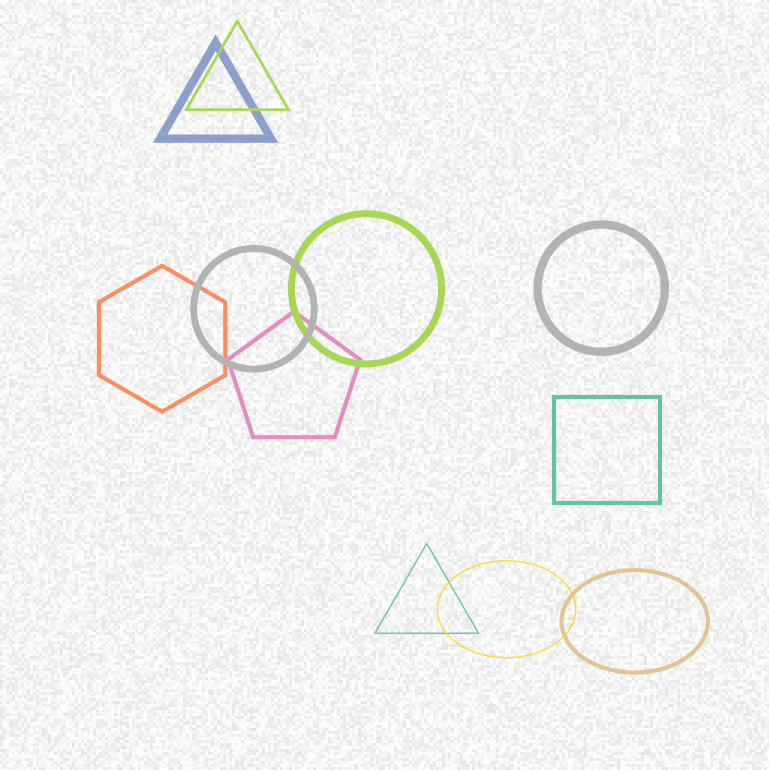[{"shape": "triangle", "thickness": 0.5, "radius": 0.39, "center": [0.554, 0.216]}, {"shape": "square", "thickness": 1.5, "radius": 0.34, "center": [0.788, 0.416]}, {"shape": "hexagon", "thickness": 1.5, "radius": 0.47, "center": [0.211, 0.56]}, {"shape": "triangle", "thickness": 3, "radius": 0.42, "center": [0.28, 0.862]}, {"shape": "pentagon", "thickness": 1.5, "radius": 0.45, "center": [0.382, 0.505]}, {"shape": "triangle", "thickness": 1, "radius": 0.38, "center": [0.308, 0.896]}, {"shape": "circle", "thickness": 2.5, "radius": 0.49, "center": [0.476, 0.625]}, {"shape": "oval", "thickness": 0.5, "radius": 0.45, "center": [0.658, 0.209]}, {"shape": "oval", "thickness": 1.5, "radius": 0.48, "center": [0.824, 0.193]}, {"shape": "circle", "thickness": 2.5, "radius": 0.39, "center": [0.33, 0.599]}, {"shape": "circle", "thickness": 3, "radius": 0.41, "center": [0.781, 0.626]}]